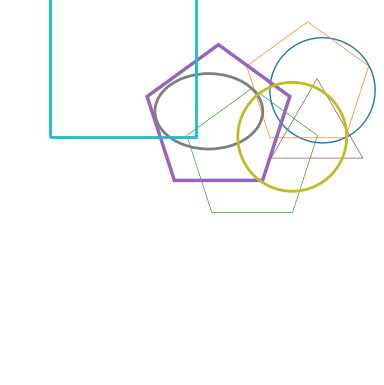[{"shape": "circle", "thickness": 1, "radius": 0.68, "center": [0.838, 0.765]}, {"shape": "pentagon", "thickness": 0.5, "radius": 0.83, "center": [0.799, 0.777]}, {"shape": "pentagon", "thickness": 0.5, "radius": 0.89, "center": [0.655, 0.593]}, {"shape": "pentagon", "thickness": 2.5, "radius": 0.97, "center": [0.567, 0.689]}, {"shape": "triangle", "thickness": 0.5, "radius": 0.69, "center": [0.823, 0.658]}, {"shape": "oval", "thickness": 2, "radius": 0.7, "center": [0.542, 0.711]}, {"shape": "circle", "thickness": 2, "radius": 0.71, "center": [0.759, 0.645]}, {"shape": "square", "thickness": 2, "radius": 0.95, "center": [0.319, 0.834]}]